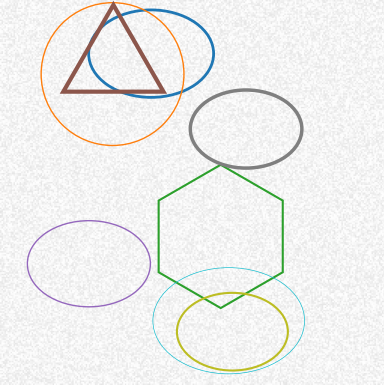[{"shape": "oval", "thickness": 2, "radius": 0.81, "center": [0.393, 0.861]}, {"shape": "circle", "thickness": 1, "radius": 0.93, "center": [0.292, 0.808]}, {"shape": "hexagon", "thickness": 1.5, "radius": 0.93, "center": [0.573, 0.386]}, {"shape": "oval", "thickness": 1, "radius": 0.8, "center": [0.231, 0.315]}, {"shape": "triangle", "thickness": 3, "radius": 0.75, "center": [0.295, 0.837]}, {"shape": "oval", "thickness": 2.5, "radius": 0.72, "center": [0.639, 0.665]}, {"shape": "oval", "thickness": 1.5, "radius": 0.72, "center": [0.604, 0.138]}, {"shape": "oval", "thickness": 0.5, "radius": 0.99, "center": [0.594, 0.167]}]